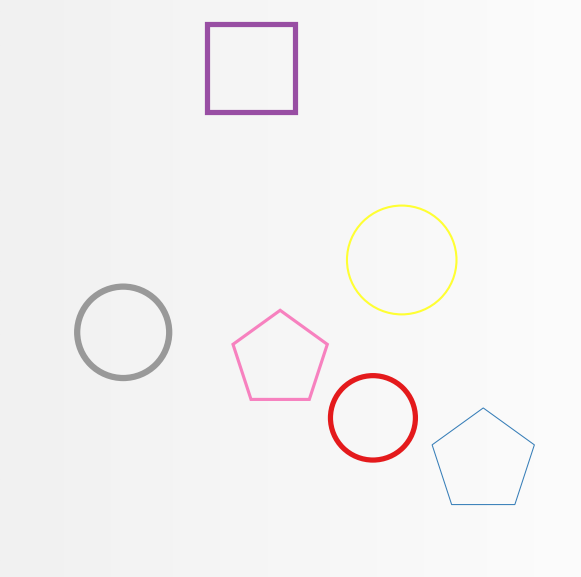[{"shape": "circle", "thickness": 2.5, "radius": 0.37, "center": [0.642, 0.276]}, {"shape": "pentagon", "thickness": 0.5, "radius": 0.46, "center": [0.831, 0.2]}, {"shape": "square", "thickness": 2.5, "radius": 0.38, "center": [0.432, 0.882]}, {"shape": "circle", "thickness": 1, "radius": 0.47, "center": [0.691, 0.549]}, {"shape": "pentagon", "thickness": 1.5, "radius": 0.43, "center": [0.482, 0.377]}, {"shape": "circle", "thickness": 3, "radius": 0.4, "center": [0.212, 0.424]}]